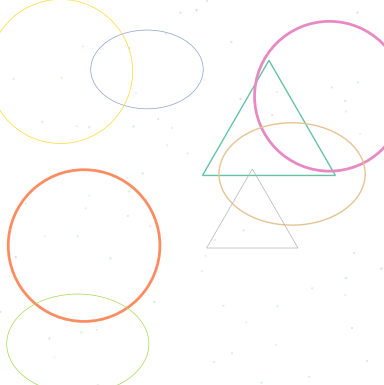[{"shape": "triangle", "thickness": 1, "radius": 1.0, "center": [0.699, 0.644]}, {"shape": "circle", "thickness": 2, "radius": 0.98, "center": [0.218, 0.362]}, {"shape": "oval", "thickness": 0.5, "radius": 0.73, "center": [0.382, 0.82]}, {"shape": "circle", "thickness": 2, "radius": 0.97, "center": [0.856, 0.75]}, {"shape": "oval", "thickness": 0.5, "radius": 0.92, "center": [0.202, 0.107]}, {"shape": "circle", "thickness": 0.5, "radius": 0.94, "center": [0.157, 0.814]}, {"shape": "oval", "thickness": 1, "radius": 0.95, "center": [0.759, 0.548]}, {"shape": "triangle", "thickness": 0.5, "radius": 0.68, "center": [0.655, 0.424]}]